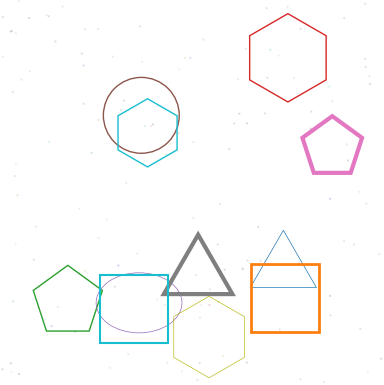[{"shape": "triangle", "thickness": 0.5, "radius": 0.5, "center": [0.736, 0.303]}, {"shape": "square", "thickness": 2, "radius": 0.44, "center": [0.74, 0.226]}, {"shape": "pentagon", "thickness": 1, "radius": 0.47, "center": [0.176, 0.216]}, {"shape": "hexagon", "thickness": 1, "radius": 0.57, "center": [0.748, 0.85]}, {"shape": "oval", "thickness": 0.5, "radius": 0.56, "center": [0.361, 0.213]}, {"shape": "circle", "thickness": 1, "radius": 0.49, "center": [0.367, 0.7]}, {"shape": "pentagon", "thickness": 3, "radius": 0.41, "center": [0.863, 0.617]}, {"shape": "triangle", "thickness": 3, "radius": 0.51, "center": [0.515, 0.288]}, {"shape": "hexagon", "thickness": 0.5, "radius": 0.53, "center": [0.543, 0.125]}, {"shape": "hexagon", "thickness": 1, "radius": 0.44, "center": [0.383, 0.655]}, {"shape": "square", "thickness": 1.5, "radius": 0.44, "center": [0.349, 0.198]}]